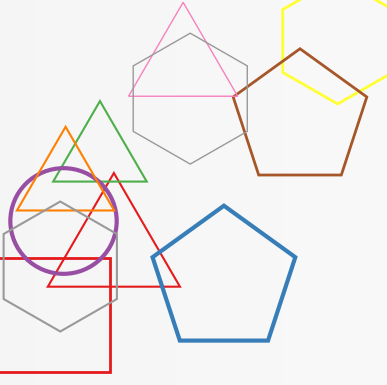[{"shape": "square", "thickness": 2, "radius": 0.74, "center": [0.136, 0.181]}, {"shape": "triangle", "thickness": 1.5, "radius": 0.98, "center": [0.294, 0.354]}, {"shape": "pentagon", "thickness": 3, "radius": 0.97, "center": [0.578, 0.272]}, {"shape": "triangle", "thickness": 1.5, "radius": 0.7, "center": [0.258, 0.598]}, {"shape": "circle", "thickness": 3, "radius": 0.69, "center": [0.164, 0.426]}, {"shape": "triangle", "thickness": 1.5, "radius": 0.72, "center": [0.169, 0.526]}, {"shape": "hexagon", "thickness": 2, "radius": 0.82, "center": [0.871, 0.894]}, {"shape": "pentagon", "thickness": 2, "radius": 0.91, "center": [0.774, 0.692]}, {"shape": "triangle", "thickness": 1, "radius": 0.81, "center": [0.473, 0.831]}, {"shape": "hexagon", "thickness": 1, "radius": 0.85, "center": [0.491, 0.744]}, {"shape": "hexagon", "thickness": 1.5, "radius": 0.84, "center": [0.156, 0.308]}]